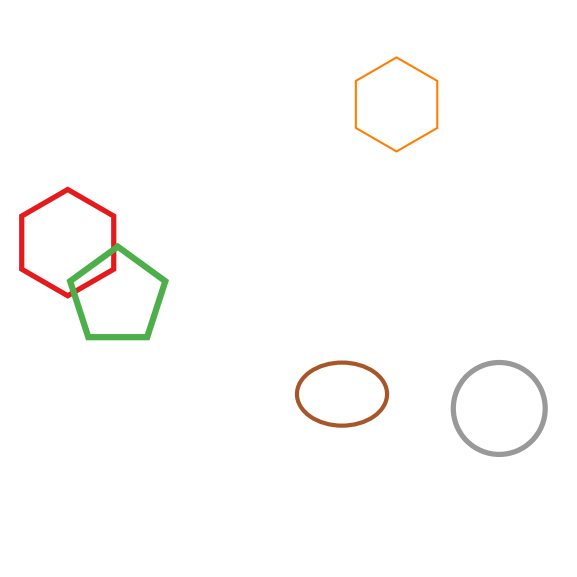[{"shape": "hexagon", "thickness": 2.5, "radius": 0.46, "center": [0.117, 0.579]}, {"shape": "pentagon", "thickness": 3, "radius": 0.43, "center": [0.204, 0.485]}, {"shape": "hexagon", "thickness": 1, "radius": 0.41, "center": [0.687, 0.818]}, {"shape": "oval", "thickness": 2, "radius": 0.39, "center": [0.592, 0.317]}, {"shape": "circle", "thickness": 2.5, "radius": 0.4, "center": [0.865, 0.292]}]